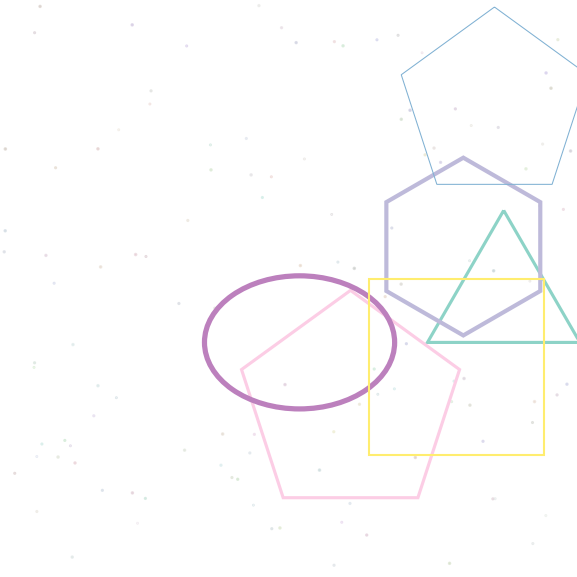[{"shape": "triangle", "thickness": 1.5, "radius": 0.76, "center": [0.872, 0.482]}, {"shape": "hexagon", "thickness": 2, "radius": 0.77, "center": [0.802, 0.572]}, {"shape": "pentagon", "thickness": 0.5, "radius": 0.85, "center": [0.856, 0.817]}, {"shape": "pentagon", "thickness": 1.5, "radius": 0.99, "center": [0.607, 0.298]}, {"shape": "oval", "thickness": 2.5, "radius": 0.82, "center": [0.519, 0.406]}, {"shape": "square", "thickness": 1, "radius": 0.76, "center": [0.791, 0.363]}]